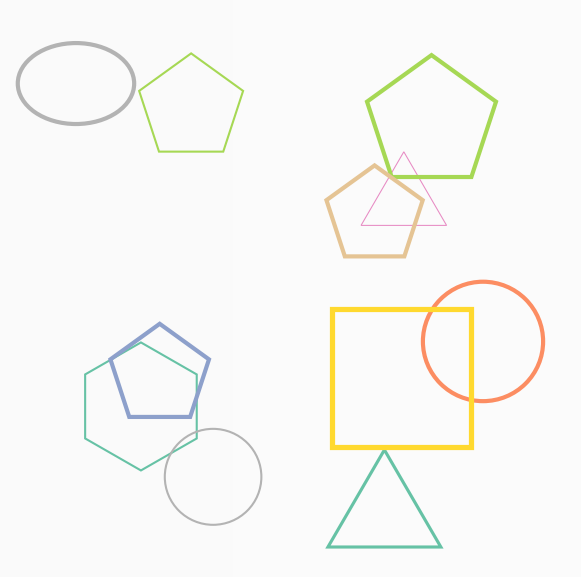[{"shape": "triangle", "thickness": 1.5, "radius": 0.56, "center": [0.661, 0.108]}, {"shape": "hexagon", "thickness": 1, "radius": 0.55, "center": [0.242, 0.295]}, {"shape": "circle", "thickness": 2, "radius": 0.52, "center": [0.831, 0.408]}, {"shape": "pentagon", "thickness": 2, "radius": 0.45, "center": [0.275, 0.349]}, {"shape": "triangle", "thickness": 0.5, "radius": 0.42, "center": [0.695, 0.651]}, {"shape": "pentagon", "thickness": 1, "radius": 0.47, "center": [0.329, 0.813]}, {"shape": "pentagon", "thickness": 2, "radius": 0.58, "center": [0.742, 0.787]}, {"shape": "square", "thickness": 2.5, "radius": 0.6, "center": [0.691, 0.345]}, {"shape": "pentagon", "thickness": 2, "radius": 0.44, "center": [0.644, 0.626]}, {"shape": "oval", "thickness": 2, "radius": 0.5, "center": [0.131, 0.854]}, {"shape": "circle", "thickness": 1, "radius": 0.42, "center": [0.367, 0.173]}]